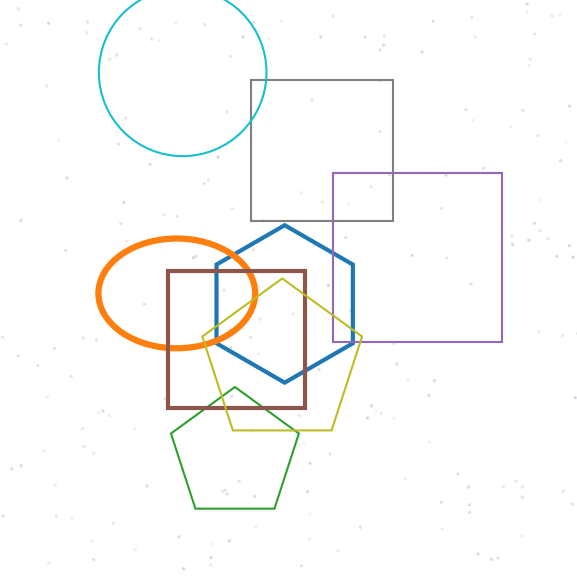[{"shape": "hexagon", "thickness": 2, "radius": 0.68, "center": [0.493, 0.473]}, {"shape": "oval", "thickness": 3, "radius": 0.68, "center": [0.306, 0.491]}, {"shape": "pentagon", "thickness": 1, "radius": 0.58, "center": [0.407, 0.213]}, {"shape": "square", "thickness": 1, "radius": 0.73, "center": [0.723, 0.553]}, {"shape": "square", "thickness": 2, "radius": 0.59, "center": [0.409, 0.412]}, {"shape": "square", "thickness": 1, "radius": 0.61, "center": [0.557, 0.738]}, {"shape": "pentagon", "thickness": 1, "radius": 0.73, "center": [0.489, 0.371]}, {"shape": "circle", "thickness": 1, "radius": 0.73, "center": [0.316, 0.874]}]